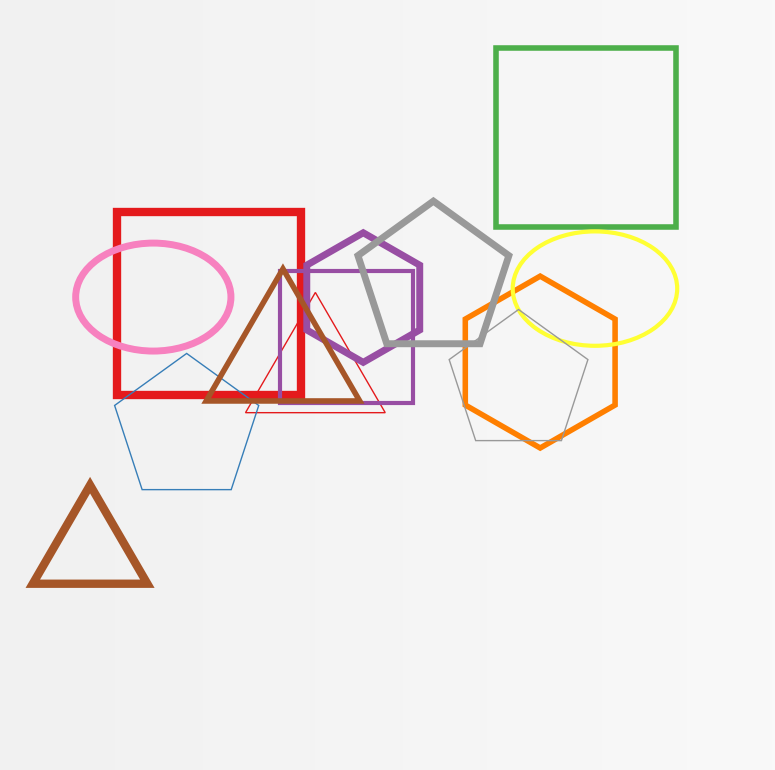[{"shape": "triangle", "thickness": 0.5, "radius": 0.52, "center": [0.407, 0.516]}, {"shape": "square", "thickness": 3, "radius": 0.59, "center": [0.27, 0.606]}, {"shape": "pentagon", "thickness": 0.5, "radius": 0.49, "center": [0.241, 0.443]}, {"shape": "square", "thickness": 2, "radius": 0.58, "center": [0.756, 0.821]}, {"shape": "square", "thickness": 1.5, "radius": 0.43, "center": [0.447, 0.563]}, {"shape": "hexagon", "thickness": 2.5, "radius": 0.42, "center": [0.469, 0.614]}, {"shape": "hexagon", "thickness": 2, "radius": 0.56, "center": [0.697, 0.53]}, {"shape": "oval", "thickness": 1.5, "radius": 0.53, "center": [0.768, 0.625]}, {"shape": "triangle", "thickness": 3, "radius": 0.43, "center": [0.116, 0.285]}, {"shape": "triangle", "thickness": 2, "radius": 0.57, "center": [0.365, 0.536]}, {"shape": "oval", "thickness": 2.5, "radius": 0.5, "center": [0.198, 0.614]}, {"shape": "pentagon", "thickness": 2.5, "radius": 0.51, "center": [0.559, 0.636]}, {"shape": "pentagon", "thickness": 0.5, "radius": 0.47, "center": [0.669, 0.504]}]